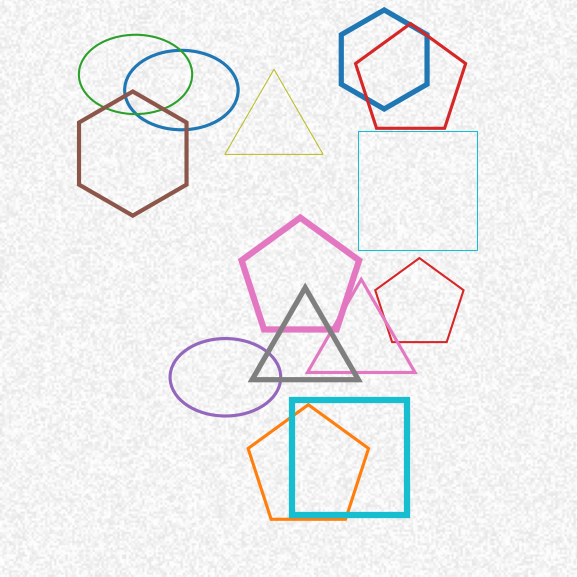[{"shape": "hexagon", "thickness": 2.5, "radius": 0.43, "center": [0.665, 0.896]}, {"shape": "oval", "thickness": 1.5, "radius": 0.49, "center": [0.314, 0.843]}, {"shape": "pentagon", "thickness": 1.5, "radius": 0.55, "center": [0.534, 0.189]}, {"shape": "oval", "thickness": 1, "radius": 0.49, "center": [0.235, 0.87]}, {"shape": "pentagon", "thickness": 1, "radius": 0.4, "center": [0.726, 0.472]}, {"shape": "pentagon", "thickness": 1.5, "radius": 0.5, "center": [0.711, 0.858]}, {"shape": "oval", "thickness": 1.5, "radius": 0.48, "center": [0.39, 0.346]}, {"shape": "hexagon", "thickness": 2, "radius": 0.54, "center": [0.23, 0.733]}, {"shape": "triangle", "thickness": 1.5, "radius": 0.54, "center": [0.626, 0.408]}, {"shape": "pentagon", "thickness": 3, "radius": 0.54, "center": [0.52, 0.515]}, {"shape": "triangle", "thickness": 2.5, "radius": 0.53, "center": [0.529, 0.395]}, {"shape": "triangle", "thickness": 0.5, "radius": 0.49, "center": [0.474, 0.781]}, {"shape": "square", "thickness": 3, "radius": 0.5, "center": [0.606, 0.207]}, {"shape": "square", "thickness": 0.5, "radius": 0.51, "center": [0.723, 0.669]}]